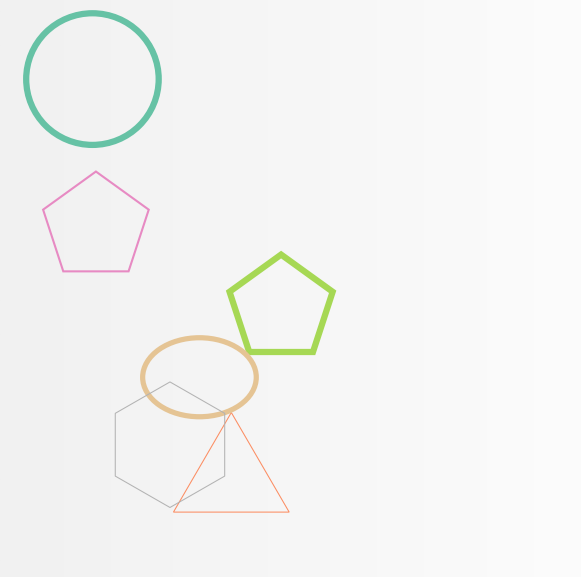[{"shape": "circle", "thickness": 3, "radius": 0.57, "center": [0.159, 0.862]}, {"shape": "triangle", "thickness": 0.5, "radius": 0.57, "center": [0.398, 0.17]}, {"shape": "pentagon", "thickness": 1, "radius": 0.48, "center": [0.165, 0.607]}, {"shape": "pentagon", "thickness": 3, "radius": 0.47, "center": [0.484, 0.465]}, {"shape": "oval", "thickness": 2.5, "radius": 0.49, "center": [0.343, 0.346]}, {"shape": "hexagon", "thickness": 0.5, "radius": 0.54, "center": [0.292, 0.229]}]